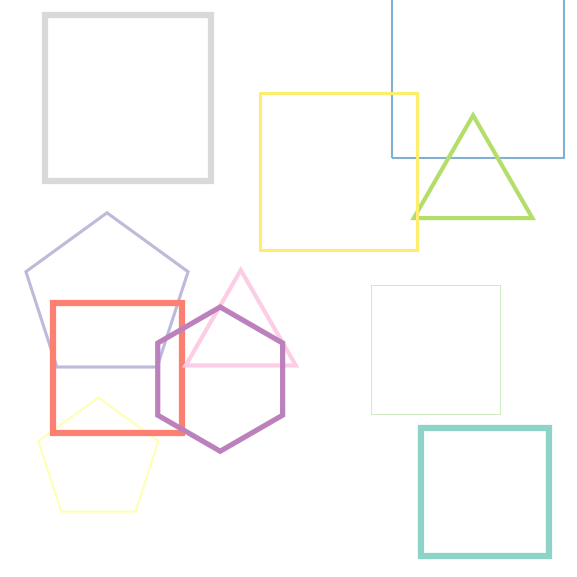[{"shape": "square", "thickness": 3, "radius": 0.55, "center": [0.839, 0.147]}, {"shape": "pentagon", "thickness": 1, "radius": 0.55, "center": [0.17, 0.202]}, {"shape": "pentagon", "thickness": 1.5, "radius": 0.74, "center": [0.185, 0.483]}, {"shape": "square", "thickness": 3, "radius": 0.56, "center": [0.203, 0.362]}, {"shape": "square", "thickness": 1, "radius": 0.74, "center": [0.827, 0.875]}, {"shape": "triangle", "thickness": 2, "radius": 0.59, "center": [0.819, 0.681]}, {"shape": "triangle", "thickness": 2, "radius": 0.55, "center": [0.417, 0.421]}, {"shape": "square", "thickness": 3, "radius": 0.72, "center": [0.221, 0.83]}, {"shape": "hexagon", "thickness": 2.5, "radius": 0.62, "center": [0.381, 0.343]}, {"shape": "square", "thickness": 0.5, "radius": 0.56, "center": [0.754, 0.394]}, {"shape": "square", "thickness": 1.5, "radius": 0.68, "center": [0.587, 0.702]}]